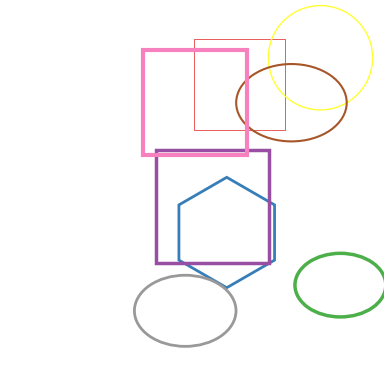[{"shape": "square", "thickness": 0.5, "radius": 0.59, "center": [0.623, 0.78]}, {"shape": "hexagon", "thickness": 2, "radius": 0.72, "center": [0.589, 0.396]}, {"shape": "oval", "thickness": 2.5, "radius": 0.59, "center": [0.884, 0.259]}, {"shape": "square", "thickness": 2.5, "radius": 0.73, "center": [0.552, 0.464]}, {"shape": "circle", "thickness": 1, "radius": 0.68, "center": [0.832, 0.85]}, {"shape": "oval", "thickness": 1.5, "radius": 0.72, "center": [0.757, 0.733]}, {"shape": "square", "thickness": 3, "radius": 0.68, "center": [0.506, 0.733]}, {"shape": "oval", "thickness": 2, "radius": 0.66, "center": [0.481, 0.193]}]